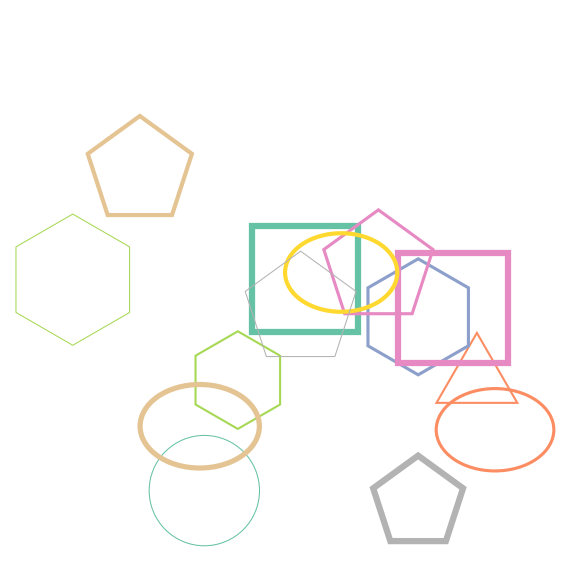[{"shape": "square", "thickness": 3, "radius": 0.46, "center": [0.528, 0.516]}, {"shape": "circle", "thickness": 0.5, "radius": 0.48, "center": [0.354, 0.15]}, {"shape": "oval", "thickness": 1.5, "radius": 0.51, "center": [0.857, 0.255]}, {"shape": "triangle", "thickness": 1, "radius": 0.4, "center": [0.826, 0.342]}, {"shape": "hexagon", "thickness": 1.5, "radius": 0.5, "center": [0.724, 0.451]}, {"shape": "pentagon", "thickness": 1.5, "radius": 0.5, "center": [0.655, 0.536]}, {"shape": "square", "thickness": 3, "radius": 0.48, "center": [0.784, 0.465]}, {"shape": "hexagon", "thickness": 0.5, "radius": 0.57, "center": [0.126, 0.515]}, {"shape": "hexagon", "thickness": 1, "radius": 0.42, "center": [0.412, 0.341]}, {"shape": "oval", "thickness": 2, "radius": 0.49, "center": [0.591, 0.527]}, {"shape": "oval", "thickness": 2.5, "radius": 0.52, "center": [0.346, 0.261]}, {"shape": "pentagon", "thickness": 2, "radius": 0.47, "center": [0.242, 0.704]}, {"shape": "pentagon", "thickness": 0.5, "radius": 0.5, "center": [0.521, 0.463]}, {"shape": "pentagon", "thickness": 3, "radius": 0.41, "center": [0.724, 0.128]}]